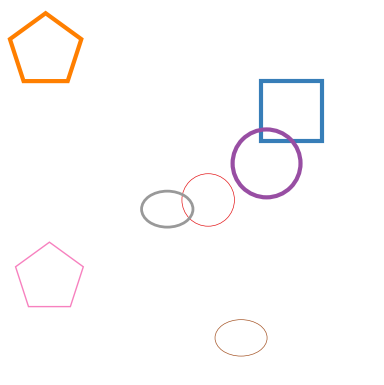[{"shape": "circle", "thickness": 0.5, "radius": 0.34, "center": [0.541, 0.481]}, {"shape": "square", "thickness": 3, "radius": 0.39, "center": [0.757, 0.712]}, {"shape": "circle", "thickness": 3, "radius": 0.44, "center": [0.692, 0.576]}, {"shape": "pentagon", "thickness": 3, "radius": 0.49, "center": [0.119, 0.868]}, {"shape": "oval", "thickness": 0.5, "radius": 0.34, "center": [0.626, 0.122]}, {"shape": "pentagon", "thickness": 1, "radius": 0.46, "center": [0.128, 0.278]}, {"shape": "oval", "thickness": 2, "radius": 0.33, "center": [0.434, 0.457]}]